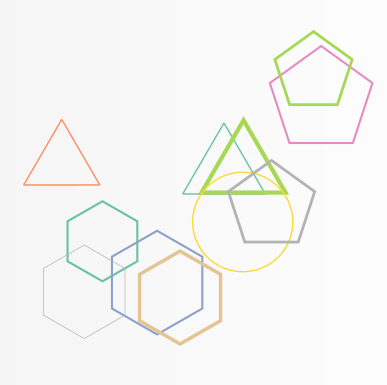[{"shape": "triangle", "thickness": 1, "radius": 0.61, "center": [0.578, 0.558]}, {"shape": "hexagon", "thickness": 1.5, "radius": 0.52, "center": [0.264, 0.373]}, {"shape": "triangle", "thickness": 1, "radius": 0.57, "center": [0.159, 0.576]}, {"shape": "hexagon", "thickness": 1.5, "radius": 0.67, "center": [0.405, 0.266]}, {"shape": "pentagon", "thickness": 1.5, "radius": 0.7, "center": [0.829, 0.741]}, {"shape": "triangle", "thickness": 3, "radius": 0.63, "center": [0.629, 0.563]}, {"shape": "pentagon", "thickness": 2, "radius": 0.52, "center": [0.809, 0.813]}, {"shape": "circle", "thickness": 1, "radius": 0.65, "center": [0.626, 0.423]}, {"shape": "hexagon", "thickness": 2.5, "radius": 0.6, "center": [0.465, 0.227]}, {"shape": "pentagon", "thickness": 2, "radius": 0.59, "center": [0.701, 0.466]}, {"shape": "hexagon", "thickness": 0.5, "radius": 0.61, "center": [0.217, 0.242]}]